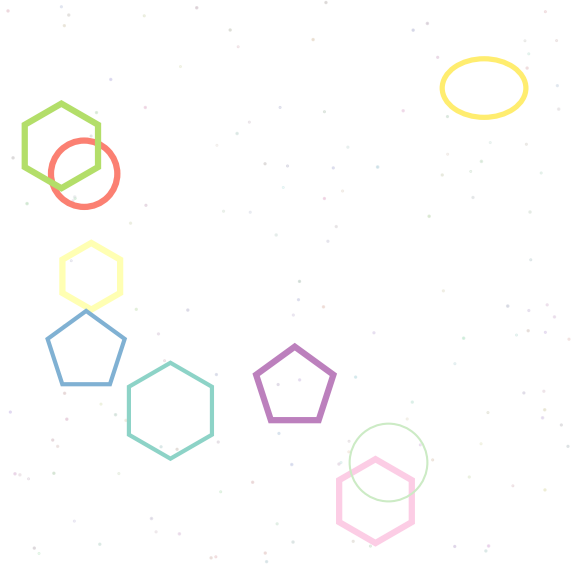[{"shape": "hexagon", "thickness": 2, "radius": 0.42, "center": [0.295, 0.288]}, {"shape": "hexagon", "thickness": 3, "radius": 0.29, "center": [0.158, 0.521]}, {"shape": "circle", "thickness": 3, "radius": 0.29, "center": [0.146, 0.698]}, {"shape": "pentagon", "thickness": 2, "radius": 0.35, "center": [0.149, 0.391]}, {"shape": "hexagon", "thickness": 3, "radius": 0.37, "center": [0.106, 0.746]}, {"shape": "hexagon", "thickness": 3, "radius": 0.36, "center": [0.65, 0.131]}, {"shape": "pentagon", "thickness": 3, "radius": 0.35, "center": [0.51, 0.328]}, {"shape": "circle", "thickness": 1, "radius": 0.34, "center": [0.673, 0.198]}, {"shape": "oval", "thickness": 2.5, "radius": 0.36, "center": [0.838, 0.847]}]